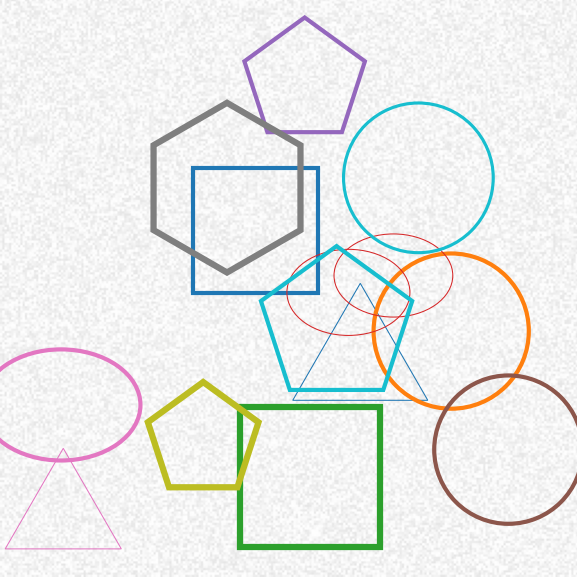[{"shape": "triangle", "thickness": 0.5, "radius": 0.68, "center": [0.624, 0.373]}, {"shape": "square", "thickness": 2, "radius": 0.54, "center": [0.442, 0.6]}, {"shape": "circle", "thickness": 2, "radius": 0.67, "center": [0.781, 0.426]}, {"shape": "square", "thickness": 3, "radius": 0.6, "center": [0.537, 0.173]}, {"shape": "oval", "thickness": 0.5, "radius": 0.53, "center": [0.603, 0.493]}, {"shape": "oval", "thickness": 0.5, "radius": 0.51, "center": [0.681, 0.522]}, {"shape": "pentagon", "thickness": 2, "radius": 0.55, "center": [0.528, 0.859]}, {"shape": "circle", "thickness": 2, "radius": 0.64, "center": [0.88, 0.221]}, {"shape": "oval", "thickness": 2, "radius": 0.69, "center": [0.106, 0.298]}, {"shape": "triangle", "thickness": 0.5, "radius": 0.58, "center": [0.11, 0.107]}, {"shape": "hexagon", "thickness": 3, "radius": 0.73, "center": [0.393, 0.674]}, {"shape": "pentagon", "thickness": 3, "radius": 0.5, "center": [0.352, 0.237]}, {"shape": "circle", "thickness": 1.5, "radius": 0.65, "center": [0.724, 0.691]}, {"shape": "pentagon", "thickness": 2, "radius": 0.69, "center": [0.583, 0.435]}]